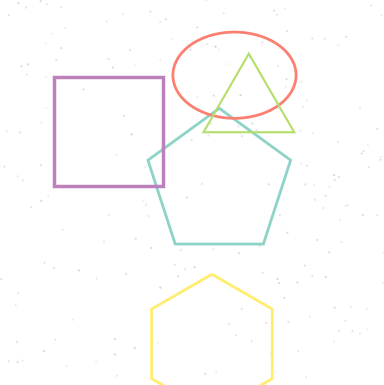[{"shape": "pentagon", "thickness": 2, "radius": 0.97, "center": [0.57, 0.524]}, {"shape": "oval", "thickness": 2, "radius": 0.8, "center": [0.609, 0.805]}, {"shape": "triangle", "thickness": 1.5, "radius": 0.68, "center": [0.646, 0.725]}, {"shape": "square", "thickness": 2.5, "radius": 0.71, "center": [0.282, 0.658]}, {"shape": "hexagon", "thickness": 2, "radius": 0.9, "center": [0.55, 0.107]}]